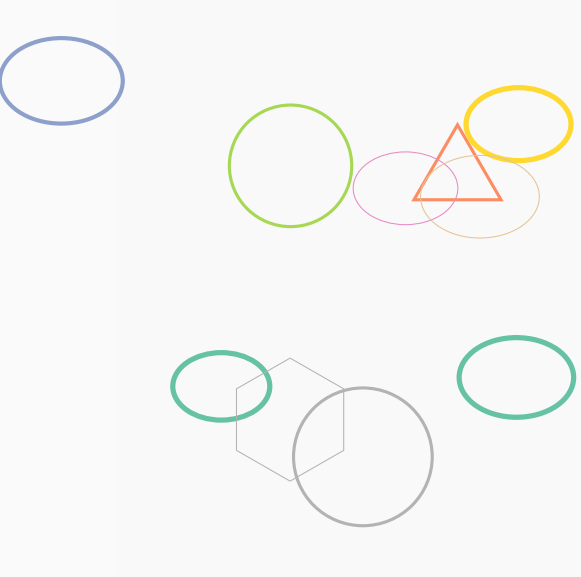[{"shape": "oval", "thickness": 2.5, "radius": 0.49, "center": [0.888, 0.346]}, {"shape": "oval", "thickness": 2.5, "radius": 0.42, "center": [0.381, 0.33]}, {"shape": "triangle", "thickness": 1.5, "radius": 0.43, "center": [0.787, 0.696]}, {"shape": "oval", "thickness": 2, "radius": 0.53, "center": [0.105, 0.859]}, {"shape": "oval", "thickness": 0.5, "radius": 0.45, "center": [0.698, 0.673]}, {"shape": "circle", "thickness": 1.5, "radius": 0.53, "center": [0.5, 0.712]}, {"shape": "oval", "thickness": 2.5, "radius": 0.45, "center": [0.892, 0.784]}, {"shape": "oval", "thickness": 0.5, "radius": 0.51, "center": [0.826, 0.659]}, {"shape": "hexagon", "thickness": 0.5, "radius": 0.53, "center": [0.499, 0.273]}, {"shape": "circle", "thickness": 1.5, "radius": 0.6, "center": [0.624, 0.208]}]